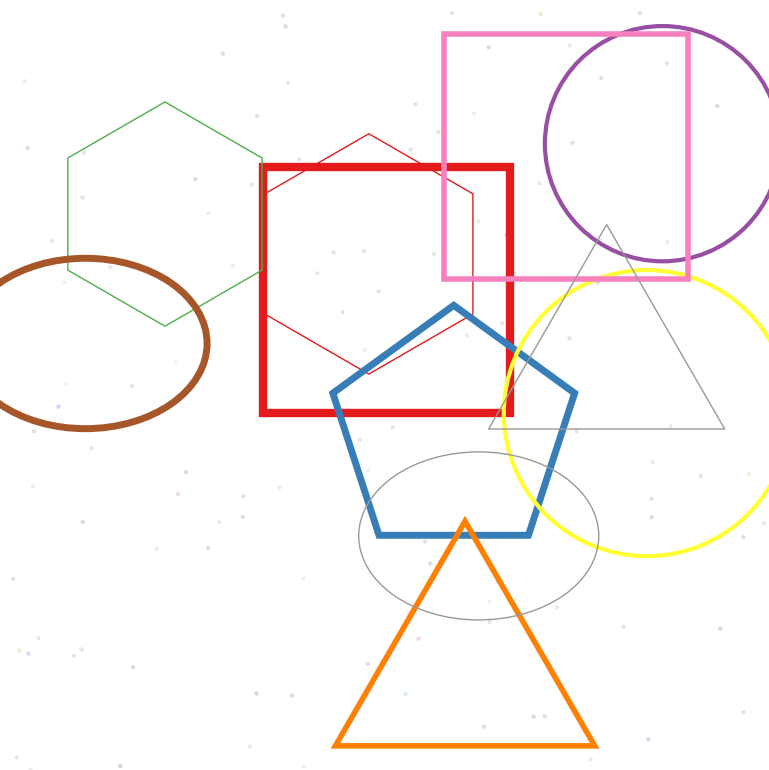[{"shape": "hexagon", "thickness": 0.5, "radius": 0.78, "center": [0.479, 0.67]}, {"shape": "square", "thickness": 3, "radius": 0.8, "center": [0.502, 0.623]}, {"shape": "pentagon", "thickness": 2.5, "radius": 0.83, "center": [0.589, 0.438]}, {"shape": "hexagon", "thickness": 0.5, "radius": 0.73, "center": [0.214, 0.722]}, {"shape": "circle", "thickness": 1.5, "radius": 0.76, "center": [0.86, 0.813]}, {"shape": "triangle", "thickness": 2, "radius": 0.97, "center": [0.604, 0.129]}, {"shape": "circle", "thickness": 1.5, "radius": 0.93, "center": [0.84, 0.463]}, {"shape": "oval", "thickness": 2.5, "radius": 0.79, "center": [0.111, 0.554]}, {"shape": "square", "thickness": 2, "radius": 0.79, "center": [0.735, 0.796]}, {"shape": "oval", "thickness": 0.5, "radius": 0.78, "center": [0.622, 0.304]}, {"shape": "triangle", "thickness": 0.5, "radius": 0.89, "center": [0.788, 0.531]}]